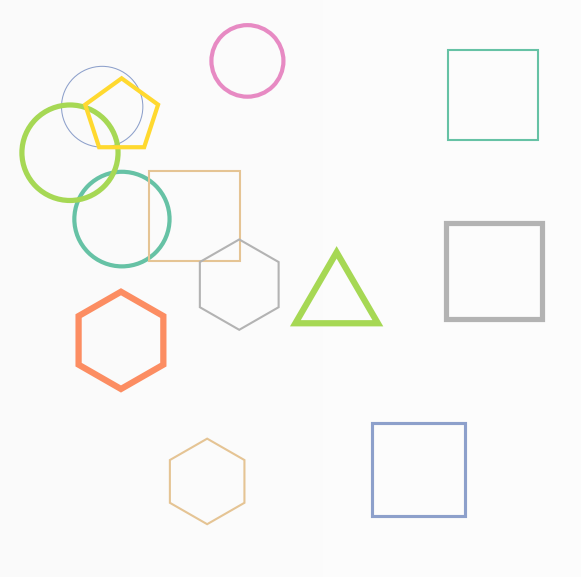[{"shape": "square", "thickness": 1, "radius": 0.39, "center": [0.848, 0.835]}, {"shape": "circle", "thickness": 2, "radius": 0.41, "center": [0.21, 0.62]}, {"shape": "hexagon", "thickness": 3, "radius": 0.42, "center": [0.208, 0.41]}, {"shape": "circle", "thickness": 0.5, "radius": 0.35, "center": [0.176, 0.814]}, {"shape": "square", "thickness": 1.5, "radius": 0.4, "center": [0.719, 0.186]}, {"shape": "circle", "thickness": 2, "radius": 0.31, "center": [0.426, 0.894]}, {"shape": "triangle", "thickness": 3, "radius": 0.41, "center": [0.579, 0.48]}, {"shape": "circle", "thickness": 2.5, "radius": 0.41, "center": [0.12, 0.735]}, {"shape": "pentagon", "thickness": 2, "radius": 0.33, "center": [0.209, 0.798]}, {"shape": "hexagon", "thickness": 1, "radius": 0.37, "center": [0.356, 0.166]}, {"shape": "square", "thickness": 1, "radius": 0.39, "center": [0.334, 0.625]}, {"shape": "hexagon", "thickness": 1, "radius": 0.39, "center": [0.412, 0.506]}, {"shape": "square", "thickness": 2.5, "radius": 0.41, "center": [0.85, 0.53]}]